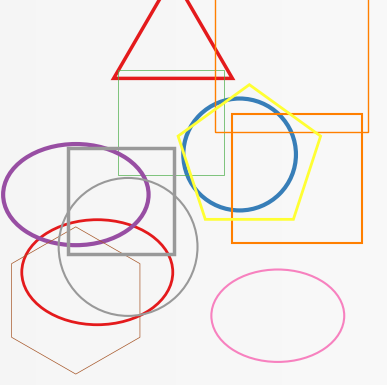[{"shape": "triangle", "thickness": 2.5, "radius": 0.88, "center": [0.447, 0.885]}, {"shape": "oval", "thickness": 2, "radius": 0.97, "center": [0.251, 0.293]}, {"shape": "circle", "thickness": 3, "radius": 0.73, "center": [0.618, 0.599]}, {"shape": "square", "thickness": 0.5, "radius": 0.69, "center": [0.441, 0.682]}, {"shape": "oval", "thickness": 3, "radius": 0.94, "center": [0.196, 0.495]}, {"shape": "square", "thickness": 1, "radius": 0.99, "center": [0.751, 0.855]}, {"shape": "square", "thickness": 1.5, "radius": 0.84, "center": [0.766, 0.537]}, {"shape": "pentagon", "thickness": 2, "radius": 0.97, "center": [0.643, 0.587]}, {"shape": "hexagon", "thickness": 0.5, "radius": 0.96, "center": [0.196, 0.22]}, {"shape": "oval", "thickness": 1.5, "radius": 0.86, "center": [0.717, 0.18]}, {"shape": "square", "thickness": 2.5, "radius": 0.69, "center": [0.312, 0.479]}, {"shape": "circle", "thickness": 1.5, "radius": 0.9, "center": [0.331, 0.359]}]